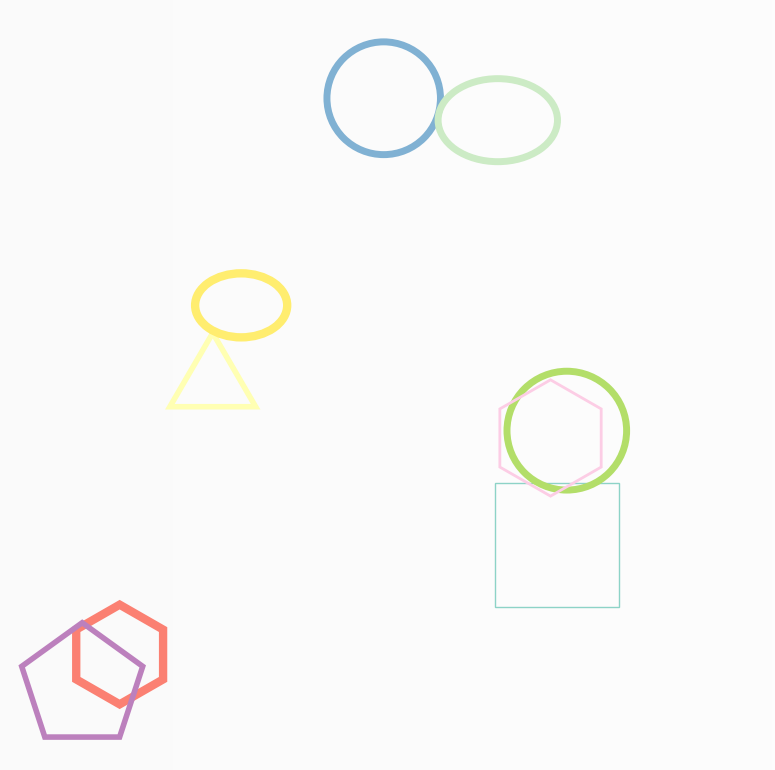[{"shape": "square", "thickness": 0.5, "radius": 0.4, "center": [0.719, 0.292]}, {"shape": "triangle", "thickness": 2, "radius": 0.32, "center": [0.275, 0.504]}, {"shape": "hexagon", "thickness": 3, "radius": 0.32, "center": [0.154, 0.15]}, {"shape": "circle", "thickness": 2.5, "radius": 0.37, "center": [0.495, 0.872]}, {"shape": "circle", "thickness": 2.5, "radius": 0.39, "center": [0.731, 0.441]}, {"shape": "hexagon", "thickness": 1, "radius": 0.38, "center": [0.71, 0.431]}, {"shape": "pentagon", "thickness": 2, "radius": 0.41, "center": [0.106, 0.109]}, {"shape": "oval", "thickness": 2.5, "radius": 0.39, "center": [0.642, 0.844]}, {"shape": "oval", "thickness": 3, "radius": 0.3, "center": [0.311, 0.603]}]